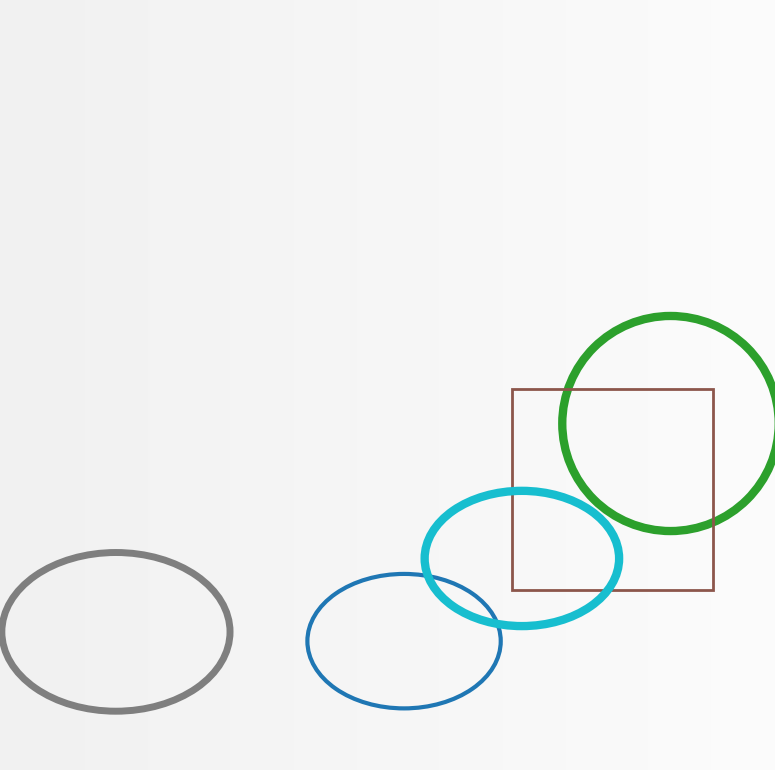[{"shape": "oval", "thickness": 1.5, "radius": 0.62, "center": [0.521, 0.167]}, {"shape": "circle", "thickness": 3, "radius": 0.7, "center": [0.865, 0.45]}, {"shape": "square", "thickness": 1, "radius": 0.65, "center": [0.79, 0.364]}, {"shape": "oval", "thickness": 2.5, "radius": 0.74, "center": [0.15, 0.179]}, {"shape": "oval", "thickness": 3, "radius": 0.63, "center": [0.673, 0.275]}]